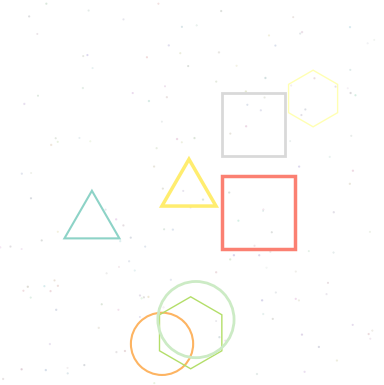[{"shape": "triangle", "thickness": 1.5, "radius": 0.41, "center": [0.239, 0.422]}, {"shape": "hexagon", "thickness": 1, "radius": 0.37, "center": [0.813, 0.744]}, {"shape": "square", "thickness": 2.5, "radius": 0.47, "center": [0.672, 0.448]}, {"shape": "circle", "thickness": 1.5, "radius": 0.4, "center": [0.421, 0.107]}, {"shape": "hexagon", "thickness": 1, "radius": 0.47, "center": [0.495, 0.136]}, {"shape": "square", "thickness": 2, "radius": 0.41, "center": [0.659, 0.676]}, {"shape": "circle", "thickness": 2, "radius": 0.49, "center": [0.509, 0.17]}, {"shape": "triangle", "thickness": 2.5, "radius": 0.41, "center": [0.491, 0.505]}]